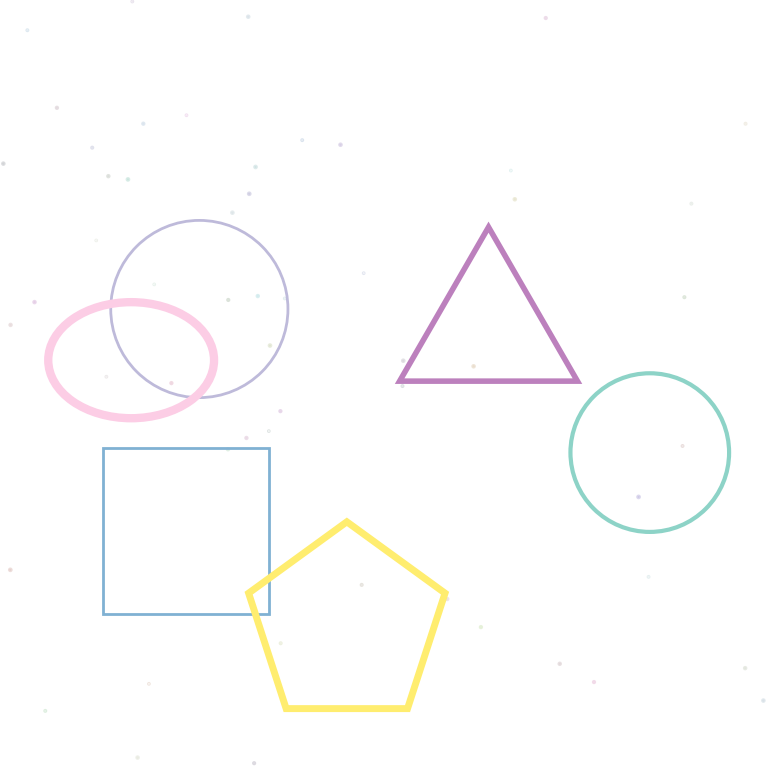[{"shape": "circle", "thickness": 1.5, "radius": 0.52, "center": [0.844, 0.412]}, {"shape": "circle", "thickness": 1, "radius": 0.58, "center": [0.259, 0.599]}, {"shape": "square", "thickness": 1, "radius": 0.54, "center": [0.241, 0.31]}, {"shape": "oval", "thickness": 3, "radius": 0.54, "center": [0.17, 0.532]}, {"shape": "triangle", "thickness": 2, "radius": 0.67, "center": [0.634, 0.572]}, {"shape": "pentagon", "thickness": 2.5, "radius": 0.67, "center": [0.45, 0.188]}]